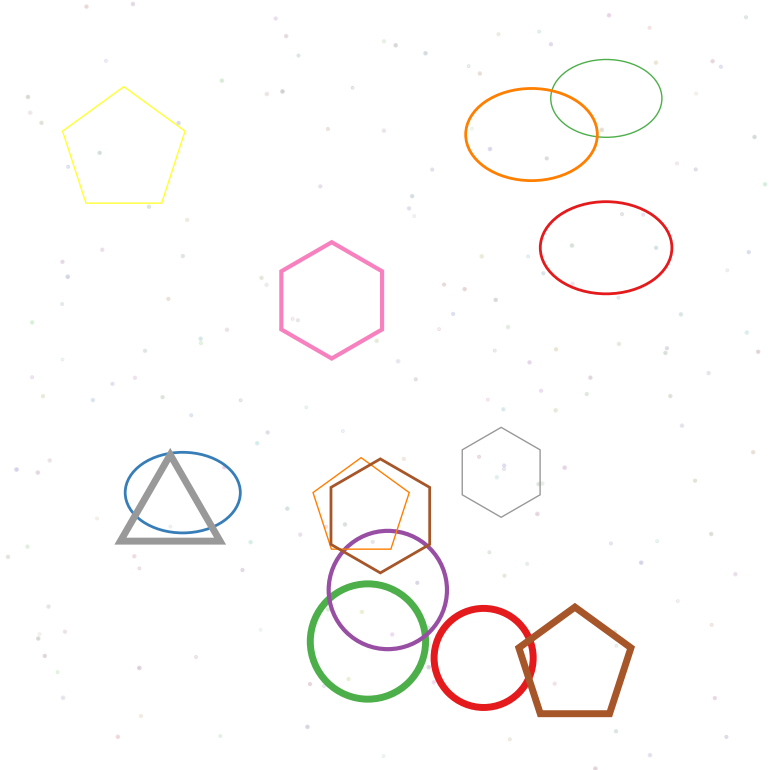[{"shape": "oval", "thickness": 1, "radius": 0.43, "center": [0.787, 0.678]}, {"shape": "circle", "thickness": 2.5, "radius": 0.32, "center": [0.628, 0.146]}, {"shape": "oval", "thickness": 1, "radius": 0.37, "center": [0.237, 0.36]}, {"shape": "oval", "thickness": 0.5, "radius": 0.36, "center": [0.787, 0.872]}, {"shape": "circle", "thickness": 2.5, "radius": 0.37, "center": [0.478, 0.167]}, {"shape": "circle", "thickness": 1.5, "radius": 0.38, "center": [0.504, 0.234]}, {"shape": "pentagon", "thickness": 0.5, "radius": 0.33, "center": [0.469, 0.34]}, {"shape": "oval", "thickness": 1, "radius": 0.43, "center": [0.69, 0.825]}, {"shape": "pentagon", "thickness": 0.5, "radius": 0.42, "center": [0.161, 0.804]}, {"shape": "pentagon", "thickness": 2.5, "radius": 0.38, "center": [0.747, 0.135]}, {"shape": "hexagon", "thickness": 1, "radius": 0.37, "center": [0.494, 0.33]}, {"shape": "hexagon", "thickness": 1.5, "radius": 0.38, "center": [0.431, 0.61]}, {"shape": "hexagon", "thickness": 0.5, "radius": 0.29, "center": [0.651, 0.387]}, {"shape": "triangle", "thickness": 2.5, "radius": 0.37, "center": [0.221, 0.335]}]